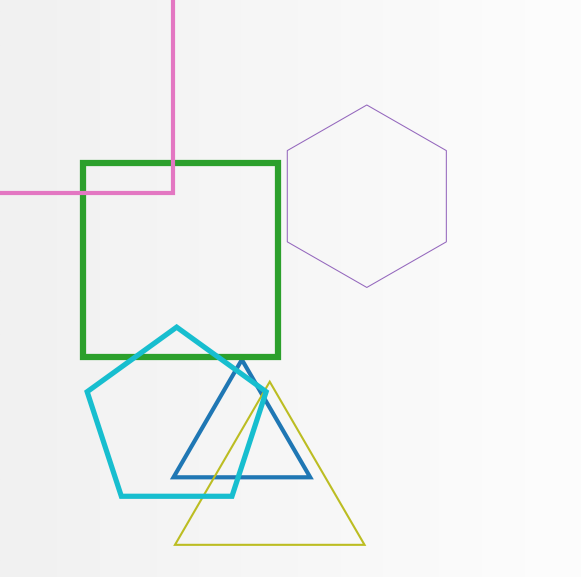[{"shape": "triangle", "thickness": 2, "radius": 0.68, "center": [0.416, 0.241]}, {"shape": "square", "thickness": 3, "radius": 0.84, "center": [0.31, 0.549]}, {"shape": "hexagon", "thickness": 0.5, "radius": 0.79, "center": [0.631, 0.659]}, {"shape": "square", "thickness": 2, "radius": 0.95, "center": [0.108, 0.855]}, {"shape": "triangle", "thickness": 1, "radius": 0.94, "center": [0.464, 0.15]}, {"shape": "pentagon", "thickness": 2.5, "radius": 0.81, "center": [0.304, 0.271]}]